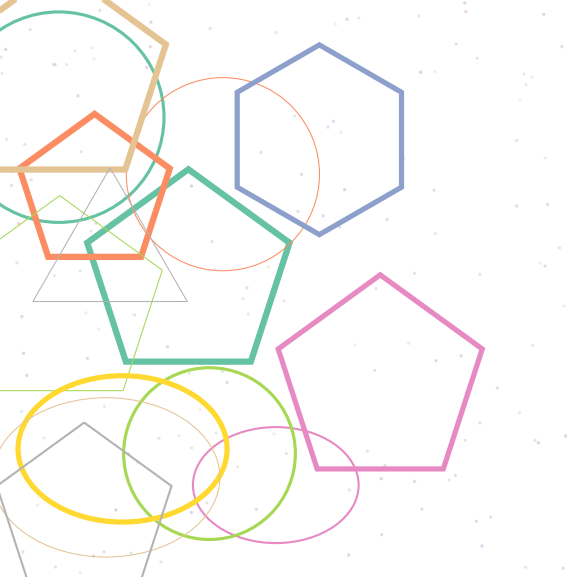[{"shape": "pentagon", "thickness": 3, "radius": 0.92, "center": [0.326, 0.522]}, {"shape": "circle", "thickness": 1.5, "radius": 0.91, "center": [0.102, 0.796]}, {"shape": "circle", "thickness": 0.5, "radius": 0.84, "center": [0.386, 0.698]}, {"shape": "pentagon", "thickness": 3, "radius": 0.68, "center": [0.164, 0.665]}, {"shape": "hexagon", "thickness": 2.5, "radius": 0.82, "center": [0.553, 0.757]}, {"shape": "oval", "thickness": 1, "radius": 0.72, "center": [0.478, 0.159]}, {"shape": "pentagon", "thickness": 2.5, "radius": 0.93, "center": [0.658, 0.337]}, {"shape": "circle", "thickness": 1.5, "radius": 0.74, "center": [0.363, 0.214]}, {"shape": "pentagon", "thickness": 0.5, "radius": 0.93, "center": [0.103, 0.474]}, {"shape": "oval", "thickness": 2.5, "radius": 0.9, "center": [0.212, 0.222]}, {"shape": "pentagon", "thickness": 3, "radius": 0.97, "center": [0.103, 0.862]}, {"shape": "oval", "thickness": 0.5, "radius": 0.99, "center": [0.184, 0.173]}, {"shape": "pentagon", "thickness": 1, "radius": 0.8, "center": [0.146, 0.108]}, {"shape": "triangle", "thickness": 0.5, "radius": 0.77, "center": [0.191, 0.554]}]